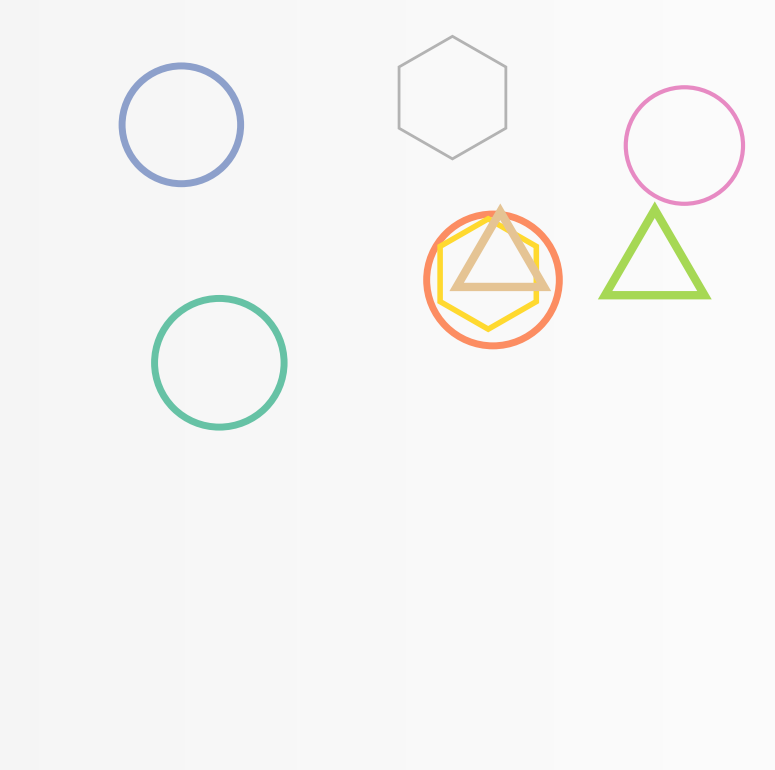[{"shape": "circle", "thickness": 2.5, "radius": 0.42, "center": [0.283, 0.529]}, {"shape": "circle", "thickness": 2.5, "radius": 0.43, "center": [0.636, 0.636]}, {"shape": "circle", "thickness": 2.5, "radius": 0.38, "center": [0.234, 0.838]}, {"shape": "circle", "thickness": 1.5, "radius": 0.38, "center": [0.883, 0.811]}, {"shape": "triangle", "thickness": 3, "radius": 0.37, "center": [0.845, 0.654]}, {"shape": "hexagon", "thickness": 2, "radius": 0.36, "center": [0.63, 0.644]}, {"shape": "triangle", "thickness": 3, "radius": 0.33, "center": [0.646, 0.66]}, {"shape": "hexagon", "thickness": 1, "radius": 0.4, "center": [0.584, 0.873]}]